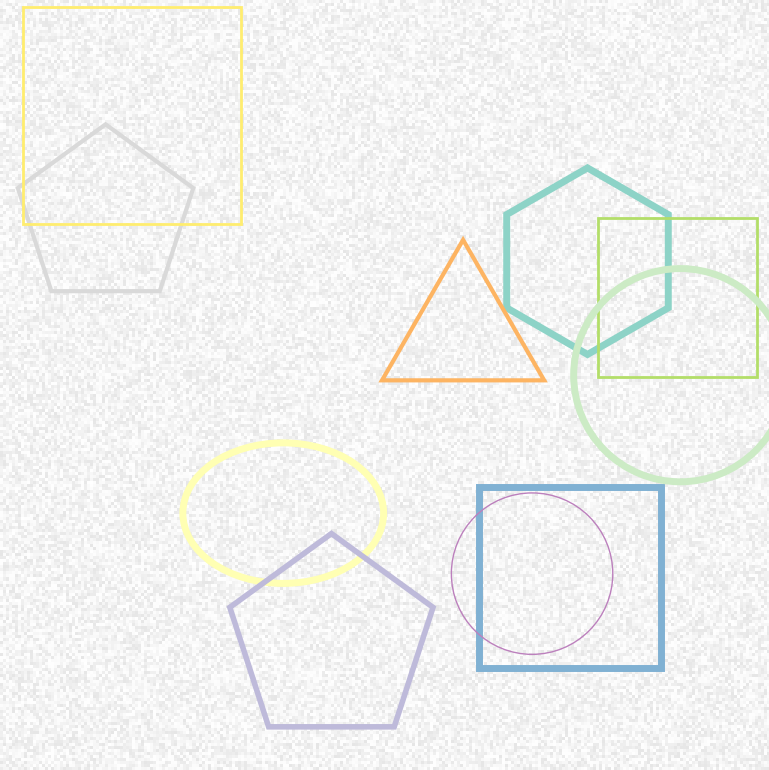[{"shape": "hexagon", "thickness": 2.5, "radius": 0.61, "center": [0.763, 0.661]}, {"shape": "oval", "thickness": 2.5, "radius": 0.65, "center": [0.368, 0.334]}, {"shape": "pentagon", "thickness": 2, "radius": 0.69, "center": [0.43, 0.168]}, {"shape": "square", "thickness": 2.5, "radius": 0.59, "center": [0.74, 0.25]}, {"shape": "triangle", "thickness": 1.5, "radius": 0.61, "center": [0.601, 0.567]}, {"shape": "square", "thickness": 1, "radius": 0.52, "center": [0.879, 0.614]}, {"shape": "pentagon", "thickness": 1.5, "radius": 0.6, "center": [0.137, 0.719]}, {"shape": "circle", "thickness": 0.5, "radius": 0.52, "center": [0.691, 0.255]}, {"shape": "circle", "thickness": 2.5, "radius": 0.69, "center": [0.883, 0.513]}, {"shape": "square", "thickness": 1, "radius": 0.71, "center": [0.172, 0.85]}]